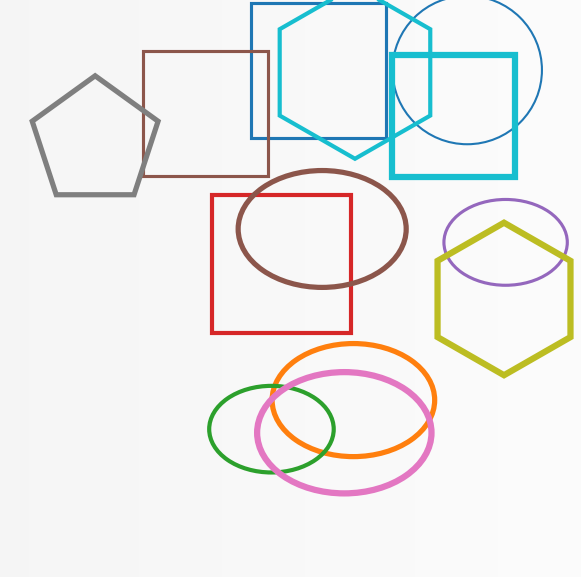[{"shape": "circle", "thickness": 1, "radius": 0.64, "center": [0.804, 0.878]}, {"shape": "square", "thickness": 1.5, "radius": 0.58, "center": [0.548, 0.877]}, {"shape": "oval", "thickness": 2.5, "radius": 0.7, "center": [0.608, 0.306]}, {"shape": "oval", "thickness": 2, "radius": 0.54, "center": [0.467, 0.256]}, {"shape": "square", "thickness": 2, "radius": 0.6, "center": [0.485, 0.542]}, {"shape": "oval", "thickness": 1.5, "radius": 0.53, "center": [0.87, 0.579]}, {"shape": "oval", "thickness": 2.5, "radius": 0.72, "center": [0.554, 0.603]}, {"shape": "square", "thickness": 1.5, "radius": 0.54, "center": [0.353, 0.802]}, {"shape": "oval", "thickness": 3, "radius": 0.75, "center": [0.592, 0.25]}, {"shape": "pentagon", "thickness": 2.5, "radius": 0.57, "center": [0.164, 0.754]}, {"shape": "hexagon", "thickness": 3, "radius": 0.66, "center": [0.867, 0.481]}, {"shape": "hexagon", "thickness": 2, "radius": 0.75, "center": [0.611, 0.874]}, {"shape": "square", "thickness": 3, "radius": 0.53, "center": [0.78, 0.799]}]